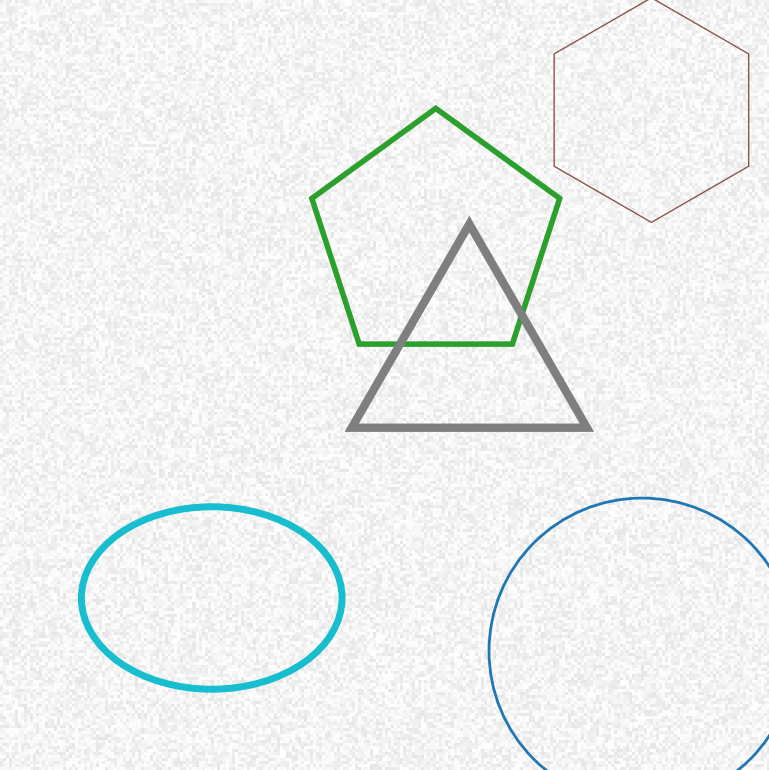[{"shape": "circle", "thickness": 1, "radius": 0.99, "center": [0.834, 0.154]}, {"shape": "pentagon", "thickness": 2, "radius": 0.85, "center": [0.566, 0.69]}, {"shape": "hexagon", "thickness": 0.5, "radius": 0.73, "center": [0.846, 0.857]}, {"shape": "triangle", "thickness": 3, "radius": 0.88, "center": [0.61, 0.533]}, {"shape": "oval", "thickness": 2.5, "radius": 0.85, "center": [0.275, 0.223]}]